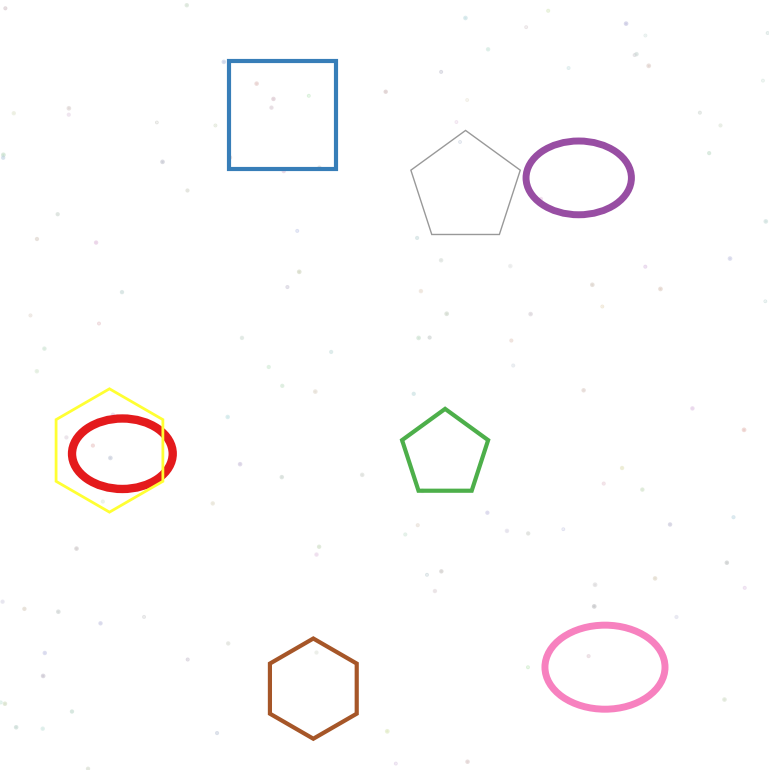[{"shape": "oval", "thickness": 3, "radius": 0.33, "center": [0.159, 0.411]}, {"shape": "square", "thickness": 1.5, "radius": 0.35, "center": [0.367, 0.851]}, {"shape": "pentagon", "thickness": 1.5, "radius": 0.29, "center": [0.578, 0.41]}, {"shape": "oval", "thickness": 2.5, "radius": 0.34, "center": [0.752, 0.769]}, {"shape": "hexagon", "thickness": 1, "radius": 0.4, "center": [0.142, 0.415]}, {"shape": "hexagon", "thickness": 1.5, "radius": 0.33, "center": [0.407, 0.106]}, {"shape": "oval", "thickness": 2.5, "radius": 0.39, "center": [0.786, 0.134]}, {"shape": "pentagon", "thickness": 0.5, "radius": 0.37, "center": [0.605, 0.756]}]